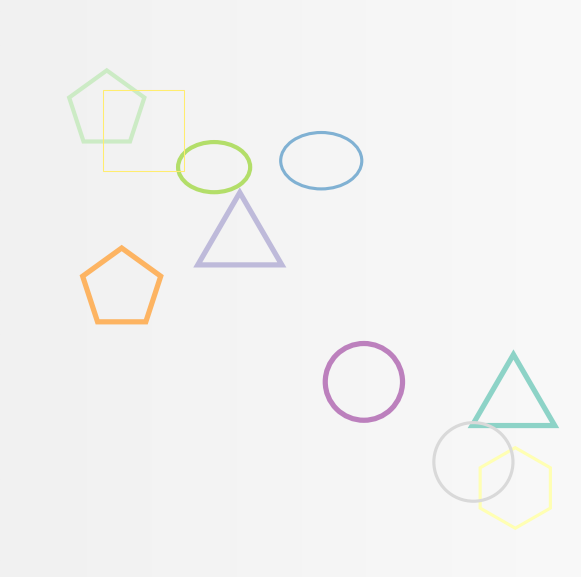[{"shape": "triangle", "thickness": 2.5, "radius": 0.41, "center": [0.883, 0.303]}, {"shape": "hexagon", "thickness": 1.5, "radius": 0.35, "center": [0.886, 0.154]}, {"shape": "triangle", "thickness": 2.5, "radius": 0.42, "center": [0.413, 0.582]}, {"shape": "oval", "thickness": 1.5, "radius": 0.35, "center": [0.553, 0.721]}, {"shape": "pentagon", "thickness": 2.5, "radius": 0.35, "center": [0.209, 0.499]}, {"shape": "oval", "thickness": 2, "radius": 0.31, "center": [0.368, 0.71]}, {"shape": "circle", "thickness": 1.5, "radius": 0.34, "center": [0.814, 0.199]}, {"shape": "circle", "thickness": 2.5, "radius": 0.33, "center": [0.626, 0.338]}, {"shape": "pentagon", "thickness": 2, "radius": 0.34, "center": [0.184, 0.809]}, {"shape": "square", "thickness": 0.5, "radius": 0.35, "center": [0.247, 0.774]}]